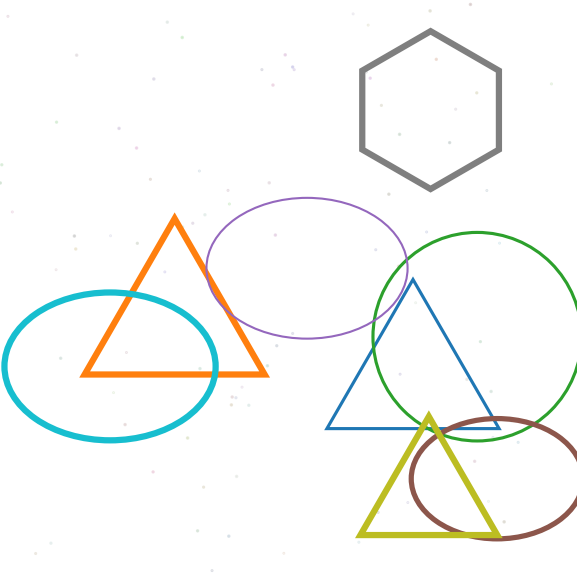[{"shape": "triangle", "thickness": 1.5, "radius": 0.86, "center": [0.715, 0.343]}, {"shape": "triangle", "thickness": 3, "radius": 0.9, "center": [0.302, 0.441]}, {"shape": "circle", "thickness": 1.5, "radius": 0.9, "center": [0.826, 0.416]}, {"shape": "oval", "thickness": 1, "radius": 0.87, "center": [0.532, 0.535]}, {"shape": "oval", "thickness": 2.5, "radius": 0.74, "center": [0.861, 0.17]}, {"shape": "hexagon", "thickness": 3, "radius": 0.68, "center": [0.746, 0.808]}, {"shape": "triangle", "thickness": 3, "radius": 0.68, "center": [0.743, 0.141]}, {"shape": "oval", "thickness": 3, "radius": 0.91, "center": [0.191, 0.365]}]